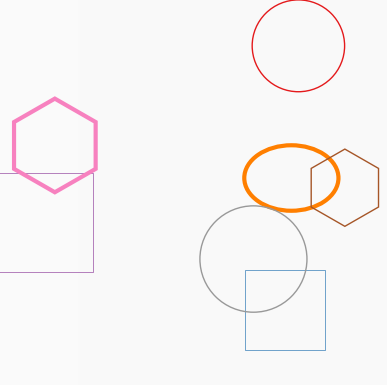[{"shape": "circle", "thickness": 1, "radius": 0.6, "center": [0.77, 0.881]}, {"shape": "square", "thickness": 0.5, "radius": 0.52, "center": [0.736, 0.195]}, {"shape": "square", "thickness": 0.5, "radius": 0.64, "center": [0.113, 0.422]}, {"shape": "oval", "thickness": 3, "radius": 0.61, "center": [0.752, 0.538]}, {"shape": "hexagon", "thickness": 1, "radius": 0.5, "center": [0.89, 0.512]}, {"shape": "hexagon", "thickness": 3, "radius": 0.61, "center": [0.142, 0.622]}, {"shape": "circle", "thickness": 1, "radius": 0.69, "center": [0.654, 0.327]}]